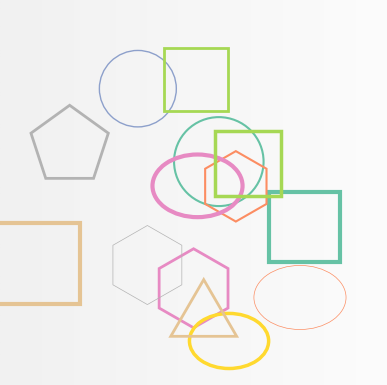[{"shape": "square", "thickness": 3, "radius": 0.46, "center": [0.786, 0.41]}, {"shape": "circle", "thickness": 1.5, "radius": 0.58, "center": [0.565, 0.58]}, {"shape": "oval", "thickness": 0.5, "radius": 0.59, "center": [0.774, 0.227]}, {"shape": "hexagon", "thickness": 1.5, "radius": 0.46, "center": [0.609, 0.516]}, {"shape": "circle", "thickness": 1, "radius": 0.5, "center": [0.356, 0.77]}, {"shape": "hexagon", "thickness": 2, "radius": 0.51, "center": [0.5, 0.251]}, {"shape": "oval", "thickness": 3, "radius": 0.58, "center": [0.51, 0.517]}, {"shape": "square", "thickness": 2, "radius": 0.41, "center": [0.506, 0.794]}, {"shape": "square", "thickness": 2.5, "radius": 0.42, "center": [0.64, 0.575]}, {"shape": "oval", "thickness": 2.5, "radius": 0.51, "center": [0.591, 0.114]}, {"shape": "triangle", "thickness": 2, "radius": 0.49, "center": [0.526, 0.176]}, {"shape": "square", "thickness": 3, "radius": 0.53, "center": [0.1, 0.315]}, {"shape": "pentagon", "thickness": 2, "radius": 0.52, "center": [0.18, 0.622]}, {"shape": "hexagon", "thickness": 0.5, "radius": 0.51, "center": [0.38, 0.312]}]